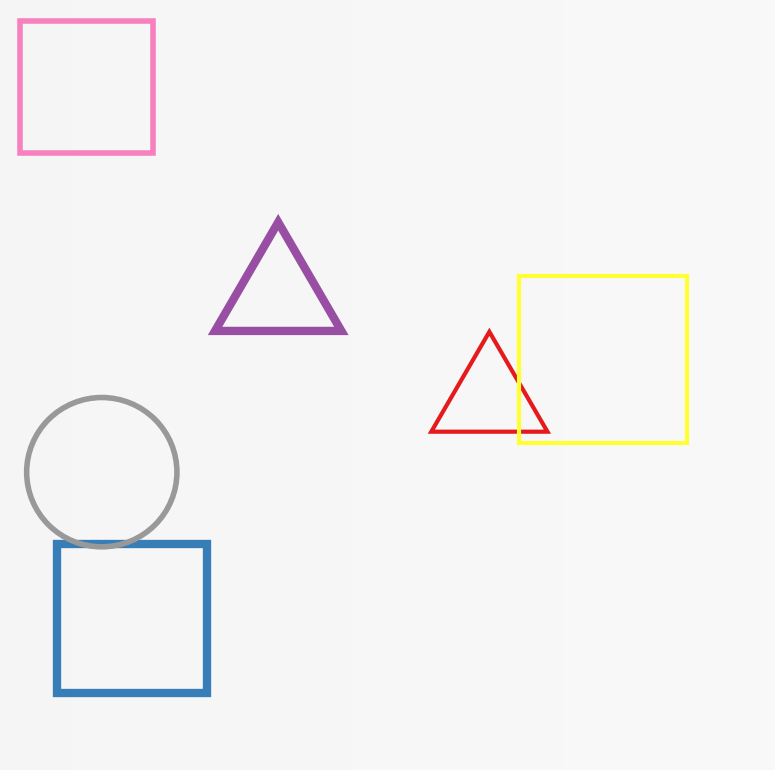[{"shape": "triangle", "thickness": 1.5, "radius": 0.43, "center": [0.631, 0.483]}, {"shape": "square", "thickness": 3, "radius": 0.49, "center": [0.17, 0.197]}, {"shape": "triangle", "thickness": 3, "radius": 0.47, "center": [0.359, 0.617]}, {"shape": "square", "thickness": 1.5, "radius": 0.54, "center": [0.778, 0.533]}, {"shape": "square", "thickness": 2, "radius": 0.43, "center": [0.112, 0.887]}, {"shape": "circle", "thickness": 2, "radius": 0.48, "center": [0.131, 0.387]}]